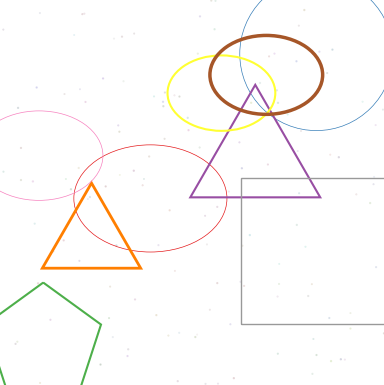[{"shape": "oval", "thickness": 0.5, "radius": 0.99, "center": [0.391, 0.485]}, {"shape": "circle", "thickness": 0.5, "radius": 1.0, "center": [0.822, 0.86]}, {"shape": "pentagon", "thickness": 1.5, "radius": 0.79, "center": [0.112, 0.108]}, {"shape": "triangle", "thickness": 1.5, "radius": 0.97, "center": [0.663, 0.585]}, {"shape": "triangle", "thickness": 2, "radius": 0.74, "center": [0.238, 0.377]}, {"shape": "oval", "thickness": 1.5, "radius": 0.7, "center": [0.575, 0.758]}, {"shape": "oval", "thickness": 2.5, "radius": 0.73, "center": [0.692, 0.805]}, {"shape": "oval", "thickness": 0.5, "radius": 0.83, "center": [0.101, 0.596]}, {"shape": "square", "thickness": 1, "radius": 0.95, "center": [0.817, 0.348]}]